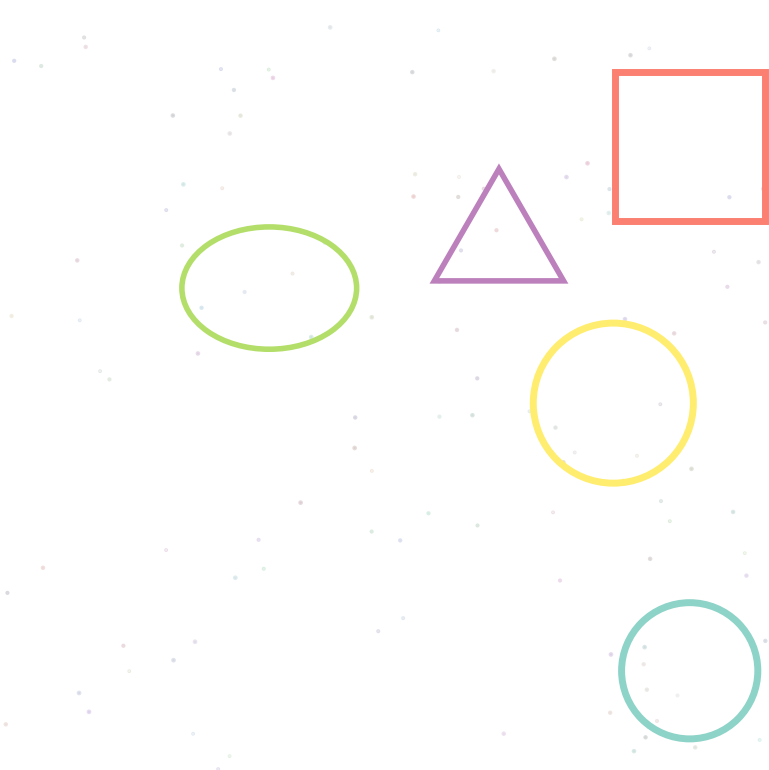[{"shape": "circle", "thickness": 2.5, "radius": 0.44, "center": [0.896, 0.129]}, {"shape": "square", "thickness": 2.5, "radius": 0.49, "center": [0.896, 0.81]}, {"shape": "oval", "thickness": 2, "radius": 0.57, "center": [0.35, 0.626]}, {"shape": "triangle", "thickness": 2, "radius": 0.48, "center": [0.648, 0.684]}, {"shape": "circle", "thickness": 2.5, "radius": 0.52, "center": [0.797, 0.476]}]